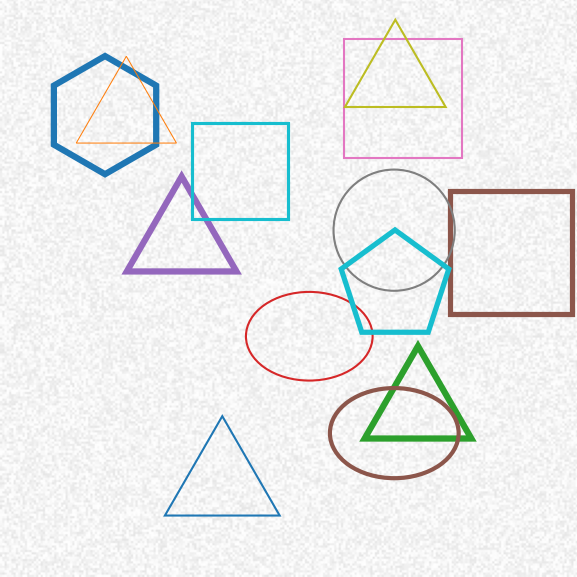[{"shape": "triangle", "thickness": 1, "radius": 0.57, "center": [0.385, 0.164]}, {"shape": "hexagon", "thickness": 3, "radius": 0.51, "center": [0.182, 0.8]}, {"shape": "triangle", "thickness": 0.5, "radius": 0.5, "center": [0.219, 0.801]}, {"shape": "triangle", "thickness": 3, "radius": 0.53, "center": [0.724, 0.293]}, {"shape": "oval", "thickness": 1, "radius": 0.55, "center": [0.536, 0.417]}, {"shape": "triangle", "thickness": 3, "radius": 0.55, "center": [0.315, 0.584]}, {"shape": "oval", "thickness": 2, "radius": 0.56, "center": [0.683, 0.249]}, {"shape": "square", "thickness": 2.5, "radius": 0.53, "center": [0.885, 0.562]}, {"shape": "square", "thickness": 1, "radius": 0.51, "center": [0.698, 0.829]}, {"shape": "circle", "thickness": 1, "radius": 0.52, "center": [0.683, 0.601]}, {"shape": "triangle", "thickness": 1, "radius": 0.5, "center": [0.684, 0.864]}, {"shape": "square", "thickness": 1.5, "radius": 0.42, "center": [0.415, 0.702]}, {"shape": "pentagon", "thickness": 2.5, "radius": 0.49, "center": [0.684, 0.503]}]